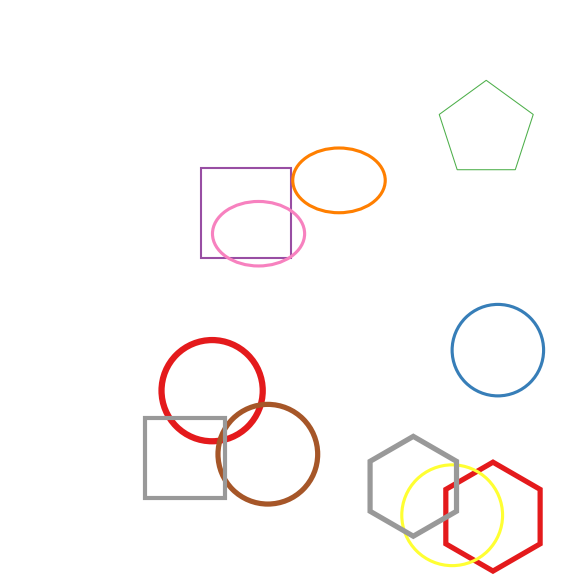[{"shape": "hexagon", "thickness": 2.5, "radius": 0.47, "center": [0.854, 0.105]}, {"shape": "circle", "thickness": 3, "radius": 0.44, "center": [0.367, 0.323]}, {"shape": "circle", "thickness": 1.5, "radius": 0.4, "center": [0.862, 0.393]}, {"shape": "pentagon", "thickness": 0.5, "radius": 0.43, "center": [0.842, 0.774]}, {"shape": "square", "thickness": 1, "radius": 0.39, "center": [0.426, 0.63]}, {"shape": "oval", "thickness": 1.5, "radius": 0.4, "center": [0.587, 0.687]}, {"shape": "circle", "thickness": 1.5, "radius": 0.44, "center": [0.783, 0.107]}, {"shape": "circle", "thickness": 2.5, "radius": 0.43, "center": [0.464, 0.213]}, {"shape": "oval", "thickness": 1.5, "radius": 0.4, "center": [0.448, 0.594]}, {"shape": "hexagon", "thickness": 2.5, "radius": 0.43, "center": [0.716, 0.157]}, {"shape": "square", "thickness": 2, "radius": 0.35, "center": [0.32, 0.206]}]